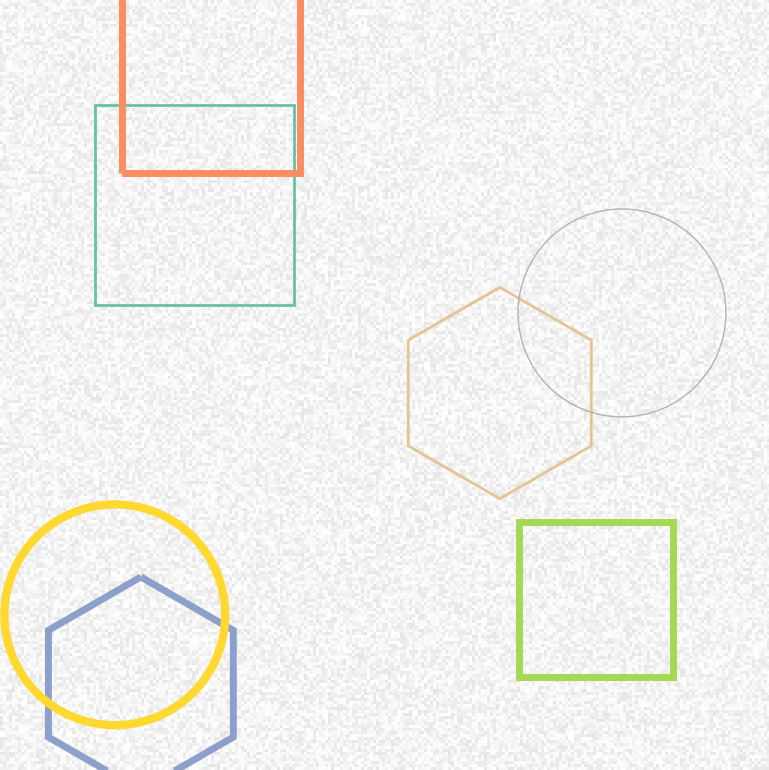[{"shape": "square", "thickness": 1, "radius": 0.65, "center": [0.252, 0.734]}, {"shape": "square", "thickness": 2.5, "radius": 0.58, "center": [0.275, 0.891]}, {"shape": "hexagon", "thickness": 2.5, "radius": 0.69, "center": [0.183, 0.112]}, {"shape": "square", "thickness": 2.5, "radius": 0.5, "center": [0.774, 0.221]}, {"shape": "circle", "thickness": 3, "radius": 0.72, "center": [0.149, 0.202]}, {"shape": "hexagon", "thickness": 1, "radius": 0.69, "center": [0.649, 0.49]}, {"shape": "circle", "thickness": 0.5, "radius": 0.68, "center": [0.808, 0.594]}]